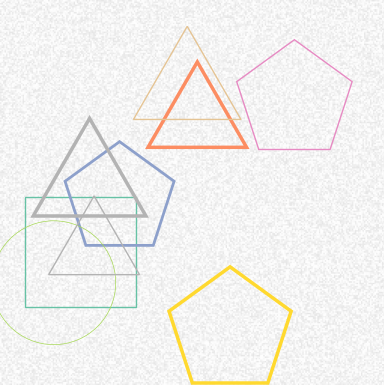[{"shape": "square", "thickness": 1, "radius": 0.72, "center": [0.21, 0.345]}, {"shape": "triangle", "thickness": 2.5, "radius": 0.74, "center": [0.512, 0.691]}, {"shape": "pentagon", "thickness": 2, "radius": 0.74, "center": [0.311, 0.483]}, {"shape": "pentagon", "thickness": 1, "radius": 0.79, "center": [0.765, 0.739]}, {"shape": "circle", "thickness": 0.5, "radius": 0.8, "center": [0.14, 0.266]}, {"shape": "pentagon", "thickness": 2.5, "radius": 0.83, "center": [0.598, 0.14]}, {"shape": "triangle", "thickness": 1, "radius": 0.81, "center": [0.486, 0.77]}, {"shape": "triangle", "thickness": 1, "radius": 0.68, "center": [0.244, 0.355]}, {"shape": "triangle", "thickness": 2.5, "radius": 0.85, "center": [0.233, 0.523]}]